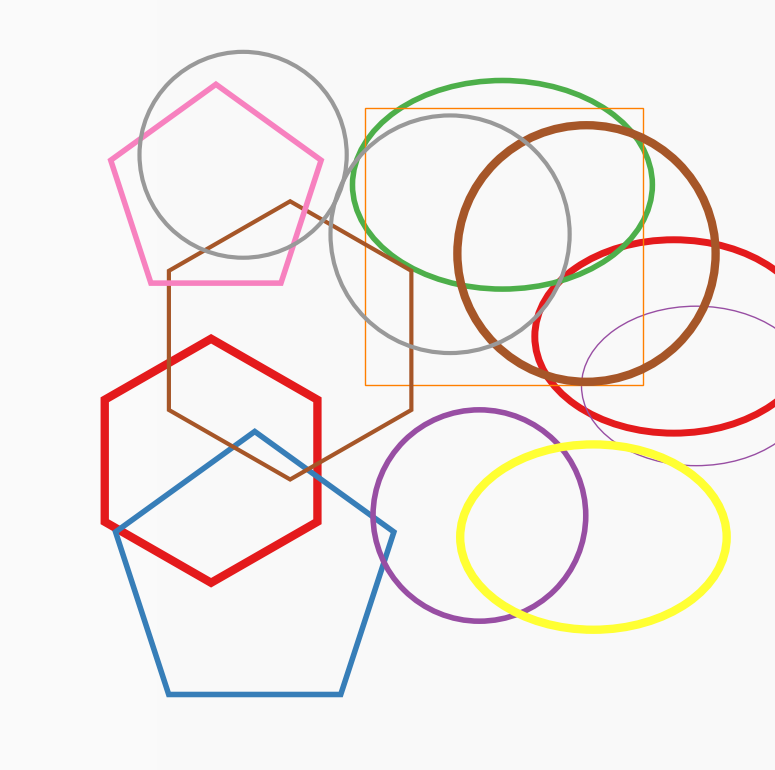[{"shape": "oval", "thickness": 2.5, "radius": 0.9, "center": [0.869, 0.563]}, {"shape": "hexagon", "thickness": 3, "radius": 0.79, "center": [0.272, 0.402]}, {"shape": "pentagon", "thickness": 2, "radius": 0.94, "center": [0.329, 0.251]}, {"shape": "oval", "thickness": 2, "radius": 0.97, "center": [0.648, 0.76]}, {"shape": "oval", "thickness": 0.5, "radius": 0.74, "center": [0.898, 0.499]}, {"shape": "circle", "thickness": 2, "radius": 0.69, "center": [0.619, 0.33]}, {"shape": "square", "thickness": 0.5, "radius": 0.9, "center": [0.65, 0.68]}, {"shape": "oval", "thickness": 3, "radius": 0.86, "center": [0.766, 0.302]}, {"shape": "hexagon", "thickness": 1.5, "radius": 0.9, "center": [0.374, 0.558]}, {"shape": "circle", "thickness": 3, "radius": 0.83, "center": [0.757, 0.671]}, {"shape": "pentagon", "thickness": 2, "radius": 0.71, "center": [0.279, 0.748]}, {"shape": "circle", "thickness": 1.5, "radius": 0.77, "center": [0.581, 0.696]}, {"shape": "circle", "thickness": 1.5, "radius": 0.67, "center": [0.314, 0.799]}]